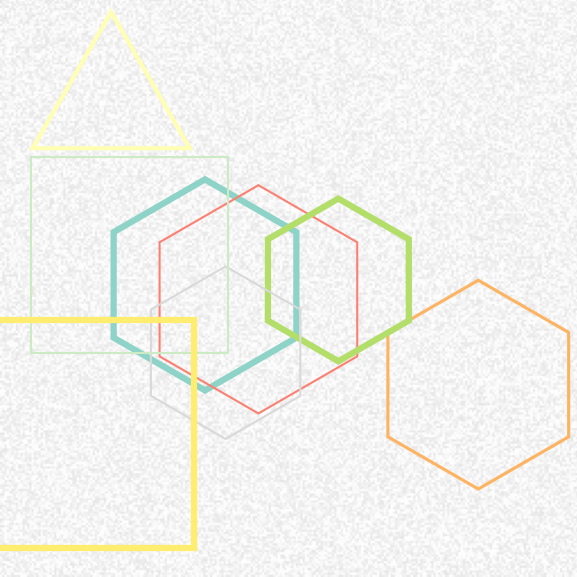[{"shape": "hexagon", "thickness": 3, "radius": 0.91, "center": [0.355, 0.506]}, {"shape": "triangle", "thickness": 2, "radius": 0.79, "center": [0.192, 0.821]}, {"shape": "hexagon", "thickness": 1, "radius": 0.99, "center": [0.447, 0.481]}, {"shape": "hexagon", "thickness": 1.5, "radius": 0.9, "center": [0.828, 0.333]}, {"shape": "hexagon", "thickness": 3, "radius": 0.7, "center": [0.586, 0.514]}, {"shape": "hexagon", "thickness": 1, "radius": 0.75, "center": [0.391, 0.388]}, {"shape": "square", "thickness": 1, "radius": 0.85, "center": [0.224, 0.558]}, {"shape": "square", "thickness": 3, "radius": 0.98, "center": [0.139, 0.248]}]